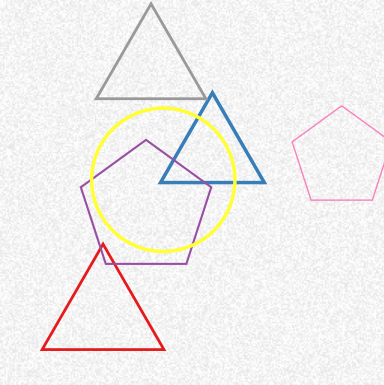[{"shape": "triangle", "thickness": 2, "radius": 0.91, "center": [0.268, 0.183]}, {"shape": "triangle", "thickness": 2.5, "radius": 0.78, "center": [0.552, 0.604]}, {"shape": "pentagon", "thickness": 1.5, "radius": 0.89, "center": [0.379, 0.459]}, {"shape": "circle", "thickness": 2.5, "radius": 0.93, "center": [0.424, 0.533]}, {"shape": "pentagon", "thickness": 1, "radius": 0.68, "center": [0.888, 0.59]}, {"shape": "triangle", "thickness": 2, "radius": 0.82, "center": [0.392, 0.826]}]